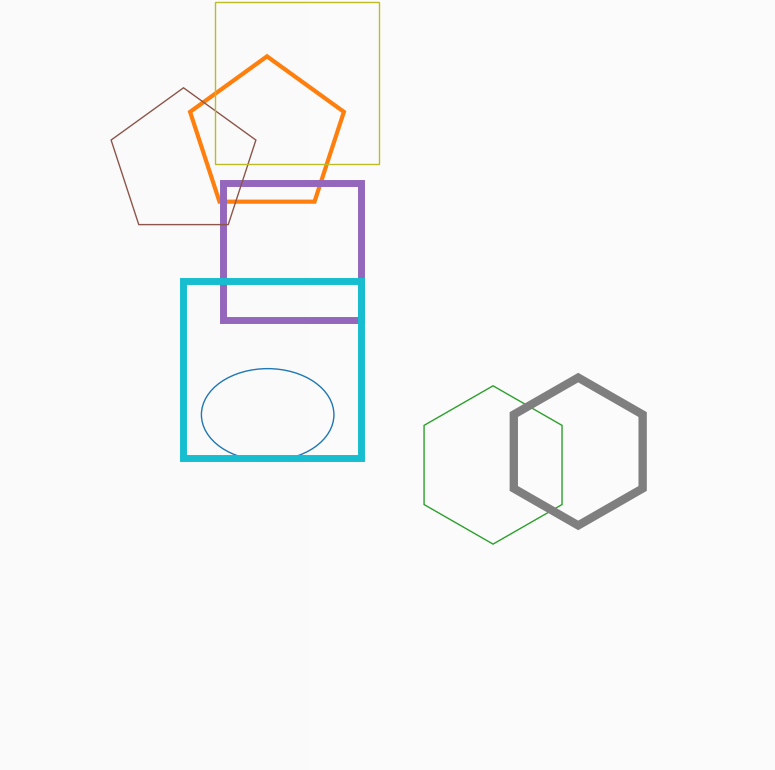[{"shape": "oval", "thickness": 0.5, "radius": 0.43, "center": [0.345, 0.461]}, {"shape": "pentagon", "thickness": 1.5, "radius": 0.52, "center": [0.344, 0.822]}, {"shape": "hexagon", "thickness": 0.5, "radius": 0.51, "center": [0.636, 0.396]}, {"shape": "square", "thickness": 2.5, "radius": 0.44, "center": [0.377, 0.673]}, {"shape": "pentagon", "thickness": 0.5, "radius": 0.49, "center": [0.237, 0.788]}, {"shape": "hexagon", "thickness": 3, "radius": 0.48, "center": [0.746, 0.414]}, {"shape": "square", "thickness": 0.5, "radius": 0.53, "center": [0.383, 0.892]}, {"shape": "square", "thickness": 2.5, "radius": 0.57, "center": [0.351, 0.52]}]